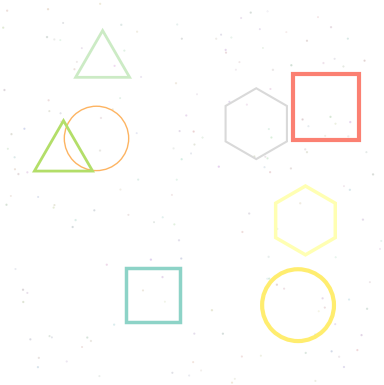[{"shape": "square", "thickness": 2.5, "radius": 0.35, "center": [0.398, 0.234]}, {"shape": "hexagon", "thickness": 2.5, "radius": 0.45, "center": [0.793, 0.428]}, {"shape": "square", "thickness": 3, "radius": 0.43, "center": [0.847, 0.723]}, {"shape": "circle", "thickness": 1, "radius": 0.42, "center": [0.251, 0.64]}, {"shape": "triangle", "thickness": 2, "radius": 0.44, "center": [0.165, 0.599]}, {"shape": "hexagon", "thickness": 1.5, "radius": 0.46, "center": [0.666, 0.679]}, {"shape": "triangle", "thickness": 2, "radius": 0.4, "center": [0.267, 0.84]}, {"shape": "circle", "thickness": 3, "radius": 0.47, "center": [0.774, 0.207]}]